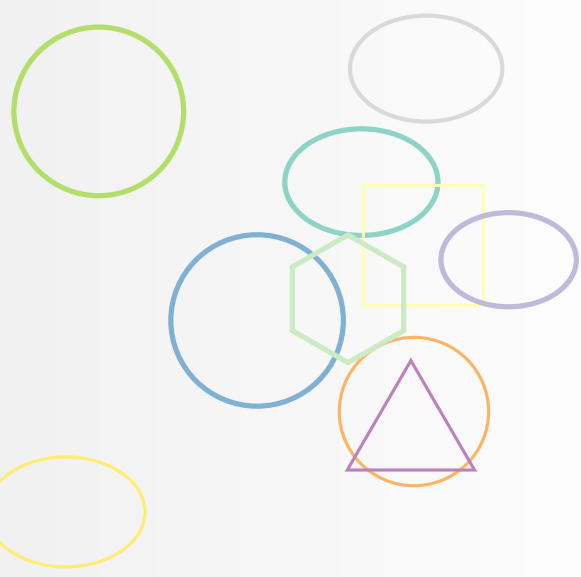[{"shape": "oval", "thickness": 2.5, "radius": 0.66, "center": [0.622, 0.684]}, {"shape": "square", "thickness": 1.5, "radius": 0.52, "center": [0.727, 0.575]}, {"shape": "oval", "thickness": 2.5, "radius": 0.58, "center": [0.875, 0.549]}, {"shape": "circle", "thickness": 2.5, "radius": 0.74, "center": [0.442, 0.444]}, {"shape": "circle", "thickness": 1.5, "radius": 0.64, "center": [0.712, 0.286]}, {"shape": "circle", "thickness": 2.5, "radius": 0.73, "center": [0.17, 0.806]}, {"shape": "oval", "thickness": 2, "radius": 0.66, "center": [0.733, 0.88]}, {"shape": "triangle", "thickness": 1.5, "radius": 0.63, "center": [0.707, 0.248]}, {"shape": "hexagon", "thickness": 2.5, "radius": 0.55, "center": [0.599, 0.482]}, {"shape": "oval", "thickness": 1.5, "radius": 0.68, "center": [0.113, 0.113]}]